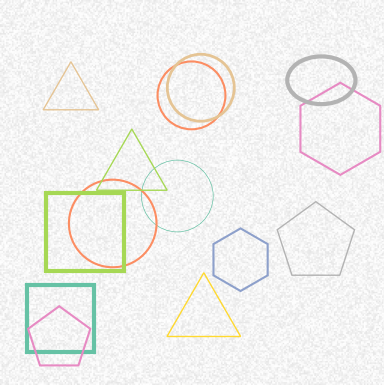[{"shape": "square", "thickness": 3, "radius": 0.43, "center": [0.158, 0.172]}, {"shape": "circle", "thickness": 0.5, "radius": 0.47, "center": [0.461, 0.491]}, {"shape": "circle", "thickness": 1.5, "radius": 0.44, "center": [0.497, 0.752]}, {"shape": "circle", "thickness": 1.5, "radius": 0.57, "center": [0.293, 0.42]}, {"shape": "hexagon", "thickness": 1.5, "radius": 0.41, "center": [0.625, 0.325]}, {"shape": "pentagon", "thickness": 1.5, "radius": 0.42, "center": [0.154, 0.12]}, {"shape": "hexagon", "thickness": 1.5, "radius": 0.6, "center": [0.884, 0.665]}, {"shape": "square", "thickness": 3, "radius": 0.5, "center": [0.221, 0.398]}, {"shape": "triangle", "thickness": 1, "radius": 0.53, "center": [0.342, 0.559]}, {"shape": "triangle", "thickness": 1, "radius": 0.55, "center": [0.529, 0.181]}, {"shape": "circle", "thickness": 2, "radius": 0.43, "center": [0.522, 0.772]}, {"shape": "triangle", "thickness": 1, "radius": 0.42, "center": [0.184, 0.756]}, {"shape": "pentagon", "thickness": 1, "radius": 0.53, "center": [0.82, 0.371]}, {"shape": "oval", "thickness": 3, "radius": 0.44, "center": [0.835, 0.791]}]